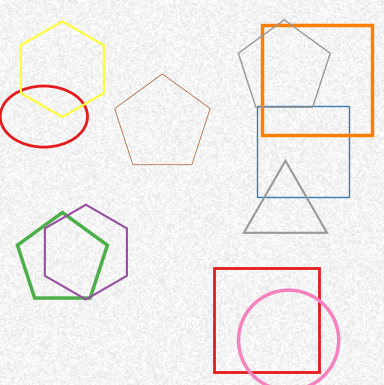[{"shape": "oval", "thickness": 2, "radius": 0.57, "center": [0.114, 0.697]}, {"shape": "square", "thickness": 2, "radius": 0.68, "center": [0.692, 0.168]}, {"shape": "square", "thickness": 1, "radius": 0.59, "center": [0.787, 0.606]}, {"shape": "pentagon", "thickness": 2.5, "radius": 0.61, "center": [0.162, 0.325]}, {"shape": "hexagon", "thickness": 1.5, "radius": 0.62, "center": [0.223, 0.345]}, {"shape": "square", "thickness": 2.5, "radius": 0.71, "center": [0.823, 0.793]}, {"shape": "hexagon", "thickness": 1.5, "radius": 0.62, "center": [0.162, 0.82]}, {"shape": "pentagon", "thickness": 0.5, "radius": 0.65, "center": [0.422, 0.678]}, {"shape": "circle", "thickness": 2.5, "radius": 0.65, "center": [0.75, 0.116]}, {"shape": "pentagon", "thickness": 1, "radius": 0.63, "center": [0.738, 0.823]}, {"shape": "triangle", "thickness": 1.5, "radius": 0.62, "center": [0.741, 0.458]}]